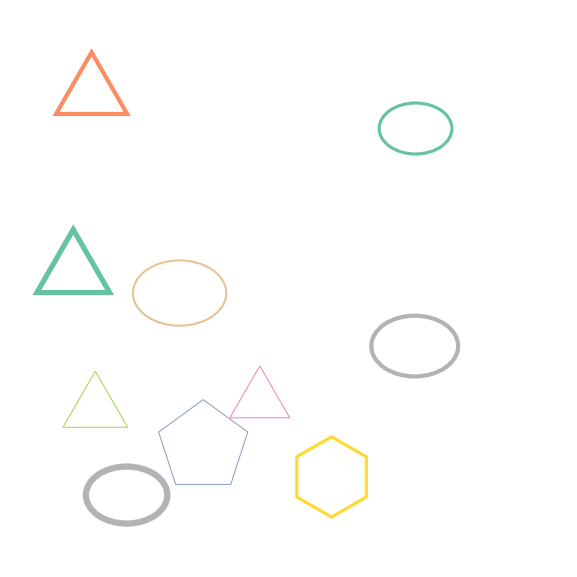[{"shape": "triangle", "thickness": 2.5, "radius": 0.36, "center": [0.127, 0.529]}, {"shape": "oval", "thickness": 1.5, "radius": 0.32, "center": [0.72, 0.777]}, {"shape": "triangle", "thickness": 2, "radius": 0.36, "center": [0.159, 0.837]}, {"shape": "pentagon", "thickness": 0.5, "radius": 0.41, "center": [0.352, 0.226]}, {"shape": "triangle", "thickness": 0.5, "radius": 0.3, "center": [0.45, 0.306]}, {"shape": "triangle", "thickness": 0.5, "radius": 0.32, "center": [0.165, 0.292]}, {"shape": "hexagon", "thickness": 1.5, "radius": 0.35, "center": [0.574, 0.173]}, {"shape": "oval", "thickness": 1, "radius": 0.4, "center": [0.311, 0.492]}, {"shape": "oval", "thickness": 2, "radius": 0.38, "center": [0.718, 0.4]}, {"shape": "oval", "thickness": 3, "radius": 0.35, "center": [0.219, 0.142]}]